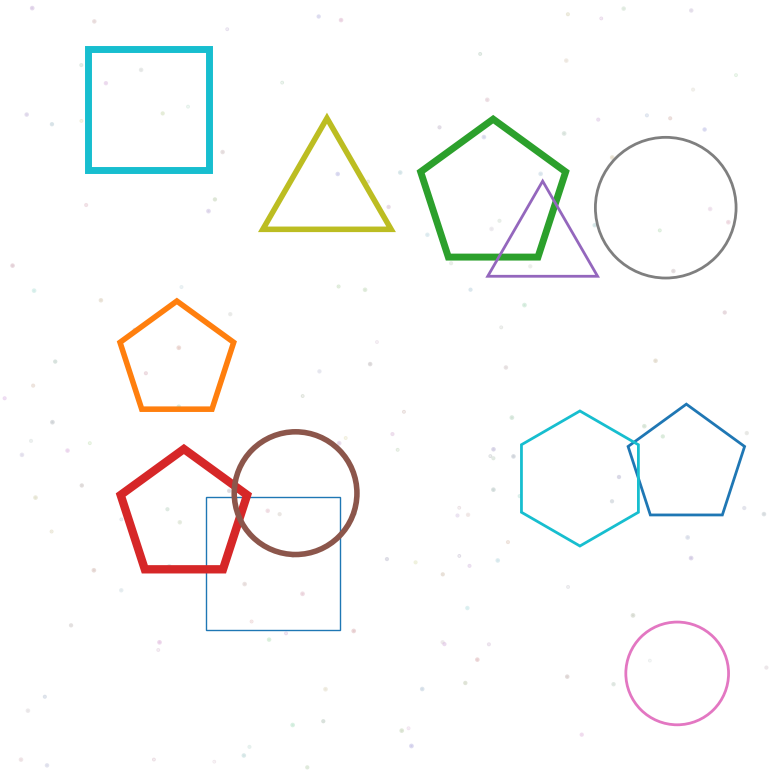[{"shape": "pentagon", "thickness": 1, "radius": 0.4, "center": [0.891, 0.396]}, {"shape": "square", "thickness": 0.5, "radius": 0.43, "center": [0.355, 0.268]}, {"shape": "pentagon", "thickness": 2, "radius": 0.39, "center": [0.23, 0.531]}, {"shape": "pentagon", "thickness": 2.5, "radius": 0.5, "center": [0.64, 0.746]}, {"shape": "pentagon", "thickness": 3, "radius": 0.43, "center": [0.239, 0.331]}, {"shape": "triangle", "thickness": 1, "radius": 0.41, "center": [0.705, 0.682]}, {"shape": "circle", "thickness": 2, "radius": 0.4, "center": [0.384, 0.36]}, {"shape": "circle", "thickness": 1, "radius": 0.33, "center": [0.879, 0.125]}, {"shape": "circle", "thickness": 1, "radius": 0.46, "center": [0.865, 0.73]}, {"shape": "triangle", "thickness": 2, "radius": 0.48, "center": [0.425, 0.75]}, {"shape": "square", "thickness": 2.5, "radius": 0.39, "center": [0.193, 0.858]}, {"shape": "hexagon", "thickness": 1, "radius": 0.44, "center": [0.753, 0.379]}]